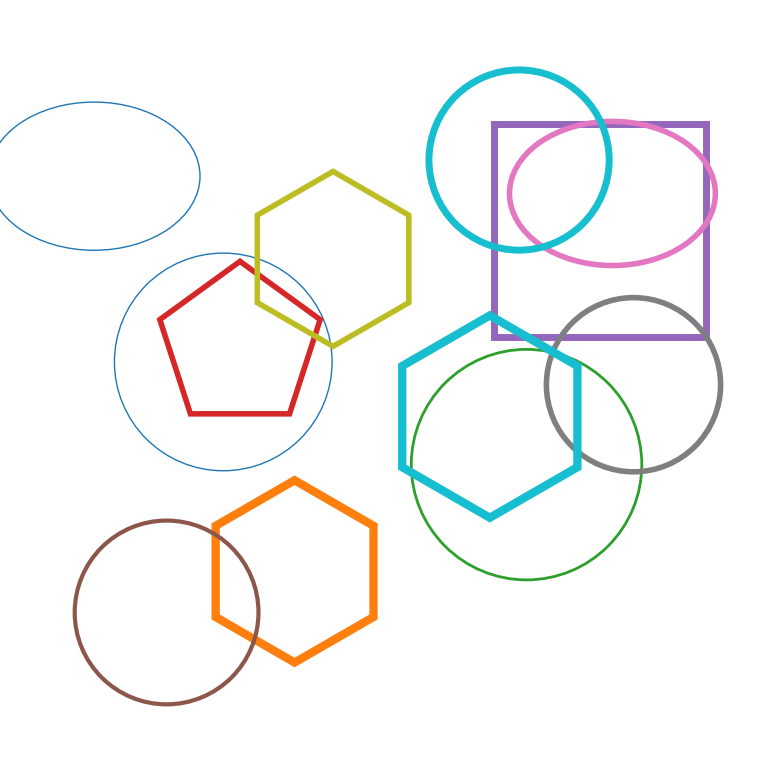[{"shape": "circle", "thickness": 0.5, "radius": 0.71, "center": [0.29, 0.53]}, {"shape": "oval", "thickness": 0.5, "radius": 0.69, "center": [0.122, 0.771]}, {"shape": "hexagon", "thickness": 3, "radius": 0.59, "center": [0.383, 0.258]}, {"shape": "circle", "thickness": 1, "radius": 0.75, "center": [0.684, 0.397]}, {"shape": "pentagon", "thickness": 2, "radius": 0.55, "center": [0.312, 0.551]}, {"shape": "square", "thickness": 2.5, "radius": 0.69, "center": [0.779, 0.701]}, {"shape": "circle", "thickness": 1.5, "radius": 0.6, "center": [0.216, 0.205]}, {"shape": "oval", "thickness": 2, "radius": 0.67, "center": [0.795, 0.749]}, {"shape": "circle", "thickness": 2, "radius": 0.57, "center": [0.823, 0.5]}, {"shape": "hexagon", "thickness": 2, "radius": 0.57, "center": [0.433, 0.664]}, {"shape": "hexagon", "thickness": 3, "radius": 0.66, "center": [0.636, 0.459]}, {"shape": "circle", "thickness": 2.5, "radius": 0.59, "center": [0.674, 0.792]}]